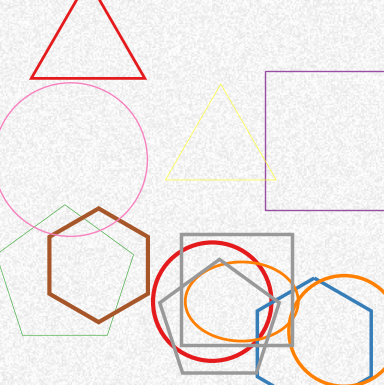[{"shape": "circle", "thickness": 3, "radius": 0.77, "center": [0.551, 0.216]}, {"shape": "triangle", "thickness": 2, "radius": 0.85, "center": [0.229, 0.882]}, {"shape": "hexagon", "thickness": 2.5, "radius": 0.85, "center": [0.816, 0.107]}, {"shape": "pentagon", "thickness": 0.5, "radius": 0.94, "center": [0.169, 0.281]}, {"shape": "square", "thickness": 1, "radius": 0.9, "center": [0.87, 0.635]}, {"shape": "oval", "thickness": 2, "radius": 0.73, "center": [0.628, 0.217]}, {"shape": "circle", "thickness": 2.5, "radius": 0.72, "center": [0.894, 0.14]}, {"shape": "triangle", "thickness": 0.5, "radius": 0.83, "center": [0.573, 0.616]}, {"shape": "hexagon", "thickness": 3, "radius": 0.74, "center": [0.256, 0.311]}, {"shape": "circle", "thickness": 1, "radius": 1.0, "center": [0.183, 0.585]}, {"shape": "square", "thickness": 2.5, "radius": 0.72, "center": [0.615, 0.248]}, {"shape": "pentagon", "thickness": 2.5, "radius": 0.82, "center": [0.57, 0.163]}]